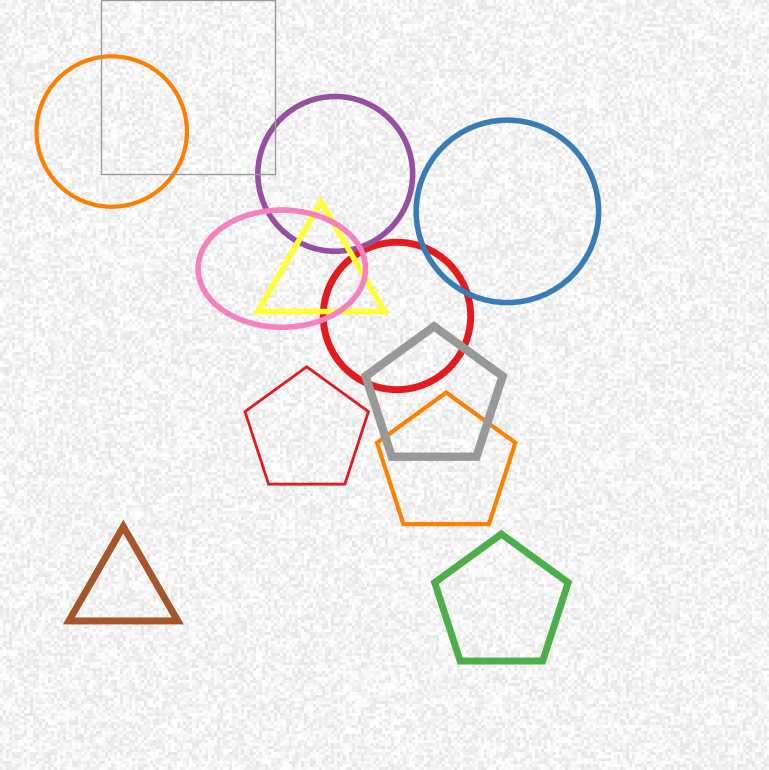[{"shape": "circle", "thickness": 2.5, "radius": 0.48, "center": [0.516, 0.59]}, {"shape": "pentagon", "thickness": 1, "radius": 0.42, "center": [0.398, 0.439]}, {"shape": "circle", "thickness": 2, "radius": 0.59, "center": [0.659, 0.726]}, {"shape": "pentagon", "thickness": 2.5, "radius": 0.46, "center": [0.651, 0.215]}, {"shape": "circle", "thickness": 2, "radius": 0.5, "center": [0.435, 0.774]}, {"shape": "pentagon", "thickness": 1.5, "radius": 0.47, "center": [0.579, 0.396]}, {"shape": "circle", "thickness": 1.5, "radius": 0.49, "center": [0.145, 0.829]}, {"shape": "triangle", "thickness": 2, "radius": 0.47, "center": [0.417, 0.643]}, {"shape": "triangle", "thickness": 2.5, "radius": 0.41, "center": [0.16, 0.234]}, {"shape": "oval", "thickness": 2, "radius": 0.54, "center": [0.366, 0.651]}, {"shape": "square", "thickness": 0.5, "radius": 0.56, "center": [0.245, 0.887]}, {"shape": "pentagon", "thickness": 3, "radius": 0.47, "center": [0.564, 0.483]}]